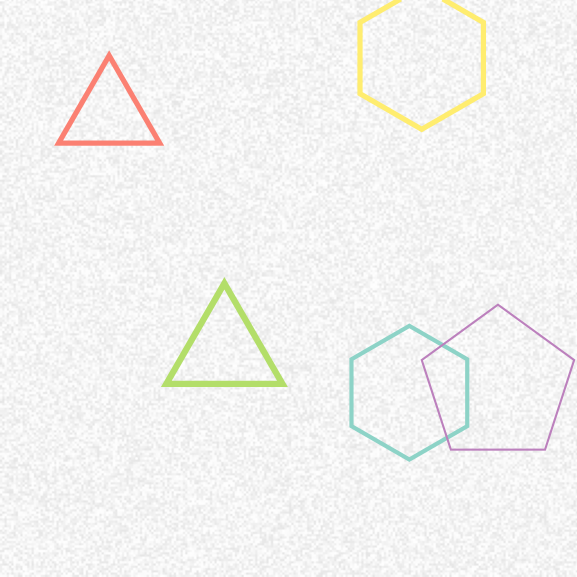[{"shape": "hexagon", "thickness": 2, "radius": 0.58, "center": [0.709, 0.319]}, {"shape": "triangle", "thickness": 2.5, "radius": 0.51, "center": [0.189, 0.802]}, {"shape": "triangle", "thickness": 3, "radius": 0.58, "center": [0.389, 0.392]}, {"shape": "pentagon", "thickness": 1, "radius": 0.69, "center": [0.862, 0.333]}, {"shape": "hexagon", "thickness": 2.5, "radius": 0.62, "center": [0.73, 0.899]}]